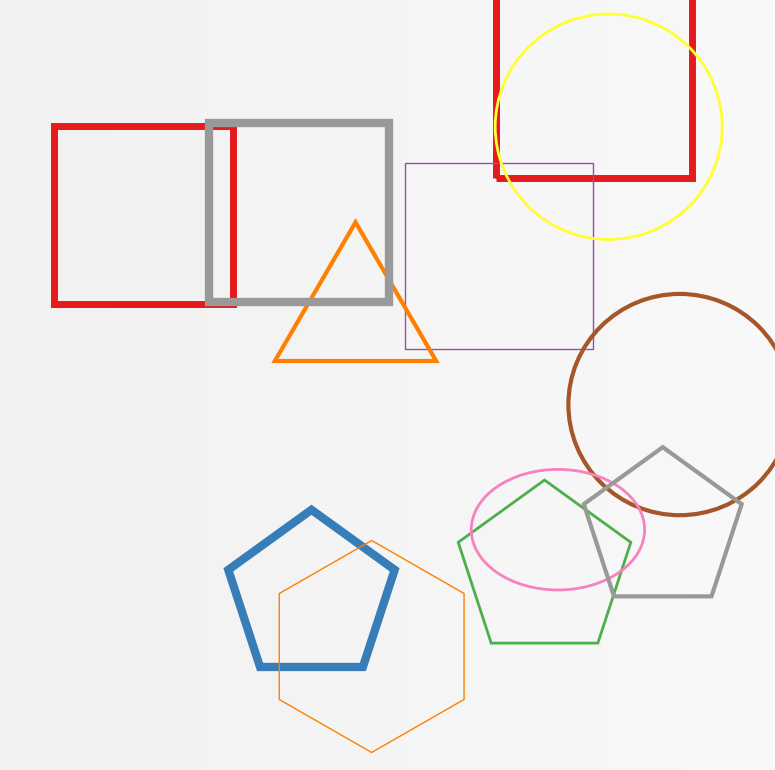[{"shape": "square", "thickness": 2.5, "radius": 0.58, "center": [0.185, 0.721]}, {"shape": "square", "thickness": 2.5, "radius": 0.63, "center": [0.766, 0.895]}, {"shape": "pentagon", "thickness": 3, "radius": 0.56, "center": [0.402, 0.225]}, {"shape": "pentagon", "thickness": 1, "radius": 0.59, "center": [0.703, 0.259]}, {"shape": "square", "thickness": 0.5, "radius": 0.6, "center": [0.644, 0.668]}, {"shape": "triangle", "thickness": 1.5, "radius": 0.6, "center": [0.459, 0.591]}, {"shape": "hexagon", "thickness": 0.5, "radius": 0.69, "center": [0.48, 0.16]}, {"shape": "circle", "thickness": 1, "radius": 0.73, "center": [0.785, 0.835]}, {"shape": "circle", "thickness": 1.5, "radius": 0.72, "center": [0.877, 0.475]}, {"shape": "oval", "thickness": 1, "radius": 0.56, "center": [0.72, 0.312]}, {"shape": "pentagon", "thickness": 1.5, "radius": 0.54, "center": [0.855, 0.312]}, {"shape": "square", "thickness": 3, "radius": 0.58, "center": [0.386, 0.724]}]